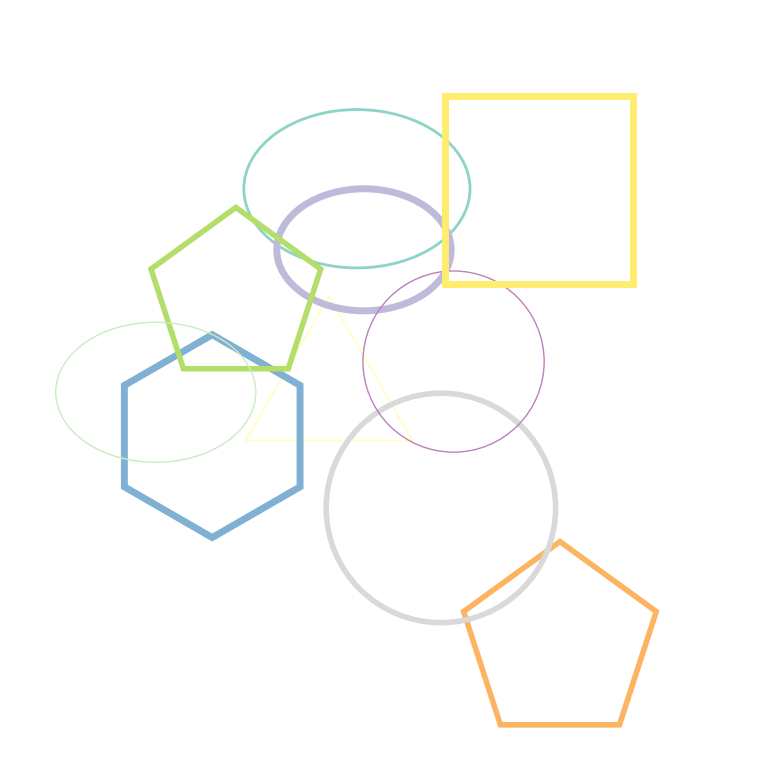[{"shape": "oval", "thickness": 1, "radius": 0.73, "center": [0.464, 0.755]}, {"shape": "triangle", "thickness": 0.5, "radius": 0.63, "center": [0.427, 0.49]}, {"shape": "oval", "thickness": 2.5, "radius": 0.57, "center": [0.473, 0.676]}, {"shape": "hexagon", "thickness": 2.5, "radius": 0.66, "center": [0.276, 0.434]}, {"shape": "pentagon", "thickness": 2, "radius": 0.66, "center": [0.727, 0.165]}, {"shape": "pentagon", "thickness": 2, "radius": 0.58, "center": [0.306, 0.615]}, {"shape": "circle", "thickness": 2, "radius": 0.75, "center": [0.573, 0.34]}, {"shape": "circle", "thickness": 0.5, "radius": 0.59, "center": [0.589, 0.53]}, {"shape": "oval", "thickness": 0.5, "radius": 0.65, "center": [0.202, 0.491]}, {"shape": "square", "thickness": 2.5, "radius": 0.61, "center": [0.701, 0.754]}]